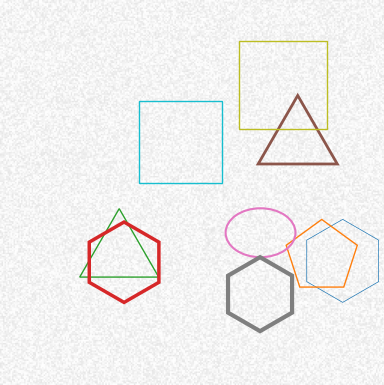[{"shape": "hexagon", "thickness": 0.5, "radius": 0.54, "center": [0.89, 0.322]}, {"shape": "pentagon", "thickness": 1, "radius": 0.49, "center": [0.836, 0.333]}, {"shape": "triangle", "thickness": 1, "radius": 0.59, "center": [0.31, 0.34]}, {"shape": "hexagon", "thickness": 2.5, "radius": 0.52, "center": [0.322, 0.319]}, {"shape": "triangle", "thickness": 2, "radius": 0.59, "center": [0.773, 0.633]}, {"shape": "oval", "thickness": 1.5, "radius": 0.45, "center": [0.677, 0.395]}, {"shape": "hexagon", "thickness": 3, "radius": 0.48, "center": [0.675, 0.236]}, {"shape": "square", "thickness": 1, "radius": 0.57, "center": [0.735, 0.78]}, {"shape": "square", "thickness": 1, "radius": 0.53, "center": [0.469, 0.632]}]